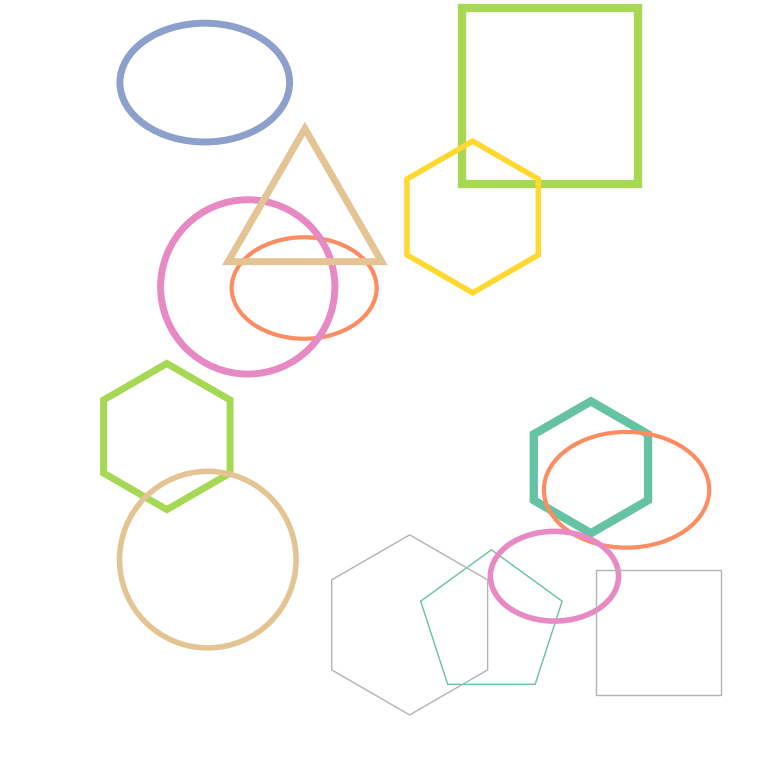[{"shape": "pentagon", "thickness": 0.5, "radius": 0.48, "center": [0.638, 0.189]}, {"shape": "hexagon", "thickness": 3, "radius": 0.43, "center": [0.767, 0.393]}, {"shape": "oval", "thickness": 1.5, "radius": 0.54, "center": [0.814, 0.364]}, {"shape": "oval", "thickness": 1.5, "radius": 0.47, "center": [0.395, 0.626]}, {"shape": "oval", "thickness": 2.5, "radius": 0.55, "center": [0.266, 0.893]}, {"shape": "oval", "thickness": 2, "radius": 0.42, "center": [0.72, 0.252]}, {"shape": "circle", "thickness": 2.5, "radius": 0.57, "center": [0.322, 0.627]}, {"shape": "square", "thickness": 3, "radius": 0.57, "center": [0.715, 0.876]}, {"shape": "hexagon", "thickness": 2.5, "radius": 0.47, "center": [0.217, 0.433]}, {"shape": "hexagon", "thickness": 2, "radius": 0.49, "center": [0.614, 0.718]}, {"shape": "triangle", "thickness": 2.5, "radius": 0.58, "center": [0.396, 0.718]}, {"shape": "circle", "thickness": 2, "radius": 0.57, "center": [0.27, 0.273]}, {"shape": "square", "thickness": 0.5, "radius": 0.41, "center": [0.856, 0.179]}, {"shape": "hexagon", "thickness": 0.5, "radius": 0.58, "center": [0.532, 0.188]}]